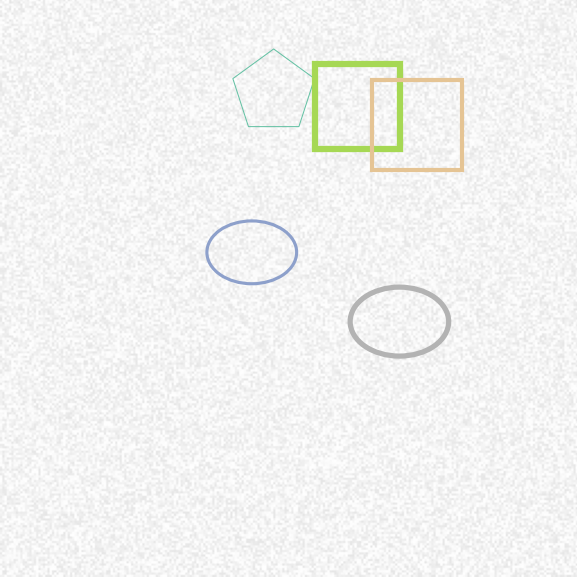[{"shape": "pentagon", "thickness": 0.5, "radius": 0.37, "center": [0.474, 0.84]}, {"shape": "oval", "thickness": 1.5, "radius": 0.39, "center": [0.436, 0.562]}, {"shape": "square", "thickness": 3, "radius": 0.37, "center": [0.618, 0.815]}, {"shape": "square", "thickness": 2, "radius": 0.39, "center": [0.722, 0.783]}, {"shape": "oval", "thickness": 2.5, "radius": 0.43, "center": [0.692, 0.442]}]